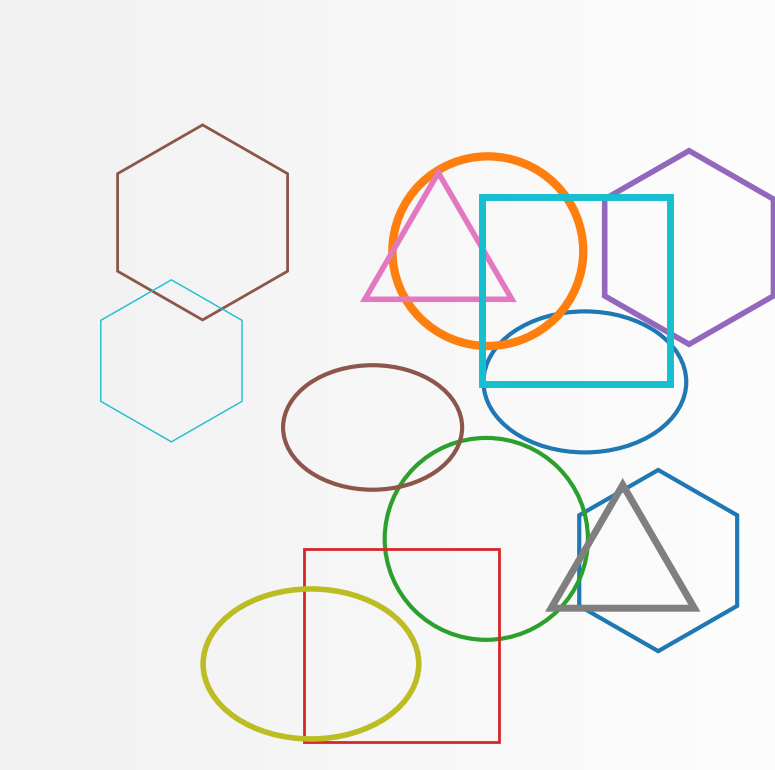[{"shape": "oval", "thickness": 1.5, "radius": 0.65, "center": [0.755, 0.504]}, {"shape": "hexagon", "thickness": 1.5, "radius": 0.59, "center": [0.849, 0.272]}, {"shape": "circle", "thickness": 3, "radius": 0.62, "center": [0.629, 0.674]}, {"shape": "circle", "thickness": 1.5, "radius": 0.66, "center": [0.627, 0.3]}, {"shape": "square", "thickness": 1, "radius": 0.63, "center": [0.518, 0.162]}, {"shape": "hexagon", "thickness": 2, "radius": 0.63, "center": [0.889, 0.679]}, {"shape": "oval", "thickness": 1.5, "radius": 0.58, "center": [0.481, 0.445]}, {"shape": "hexagon", "thickness": 1, "radius": 0.63, "center": [0.261, 0.711]}, {"shape": "triangle", "thickness": 2, "radius": 0.55, "center": [0.566, 0.666]}, {"shape": "triangle", "thickness": 2.5, "radius": 0.53, "center": [0.804, 0.263]}, {"shape": "oval", "thickness": 2, "radius": 0.7, "center": [0.401, 0.138]}, {"shape": "hexagon", "thickness": 0.5, "radius": 0.53, "center": [0.221, 0.531]}, {"shape": "square", "thickness": 2.5, "radius": 0.61, "center": [0.743, 0.622]}]